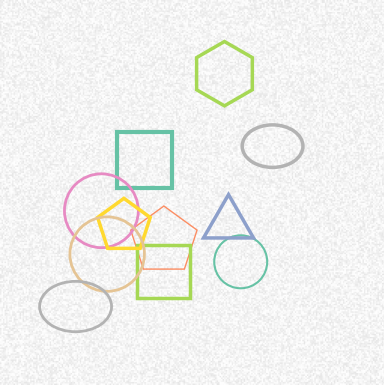[{"shape": "square", "thickness": 3, "radius": 0.36, "center": [0.376, 0.584]}, {"shape": "circle", "thickness": 1.5, "radius": 0.34, "center": [0.625, 0.32]}, {"shape": "pentagon", "thickness": 1, "radius": 0.45, "center": [0.426, 0.374]}, {"shape": "triangle", "thickness": 2.5, "radius": 0.38, "center": [0.594, 0.419]}, {"shape": "circle", "thickness": 2, "radius": 0.48, "center": [0.263, 0.453]}, {"shape": "hexagon", "thickness": 2.5, "radius": 0.42, "center": [0.583, 0.809]}, {"shape": "square", "thickness": 2.5, "radius": 0.34, "center": [0.426, 0.295]}, {"shape": "pentagon", "thickness": 2.5, "radius": 0.36, "center": [0.322, 0.413]}, {"shape": "circle", "thickness": 2, "radius": 0.48, "center": [0.278, 0.34]}, {"shape": "oval", "thickness": 2.5, "radius": 0.39, "center": [0.708, 0.62]}, {"shape": "oval", "thickness": 2, "radius": 0.47, "center": [0.196, 0.204]}]